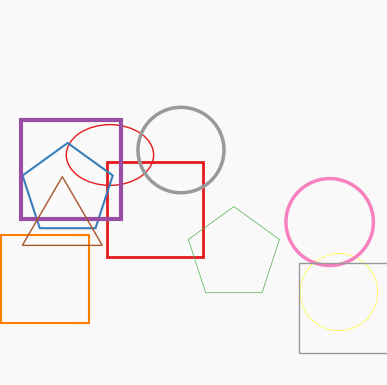[{"shape": "oval", "thickness": 1, "radius": 0.56, "center": [0.284, 0.597]}, {"shape": "square", "thickness": 2, "radius": 0.62, "center": [0.401, 0.456]}, {"shape": "pentagon", "thickness": 1.5, "radius": 0.61, "center": [0.175, 0.506]}, {"shape": "pentagon", "thickness": 0.5, "radius": 0.62, "center": [0.604, 0.34]}, {"shape": "square", "thickness": 3, "radius": 0.65, "center": [0.183, 0.56]}, {"shape": "square", "thickness": 1.5, "radius": 0.57, "center": [0.117, 0.275]}, {"shape": "circle", "thickness": 0.5, "radius": 0.5, "center": [0.875, 0.241]}, {"shape": "triangle", "thickness": 1, "radius": 0.6, "center": [0.161, 0.422]}, {"shape": "circle", "thickness": 2.5, "radius": 0.56, "center": [0.851, 0.423]}, {"shape": "circle", "thickness": 2.5, "radius": 0.55, "center": [0.467, 0.61]}, {"shape": "square", "thickness": 1, "radius": 0.58, "center": [0.888, 0.2]}]